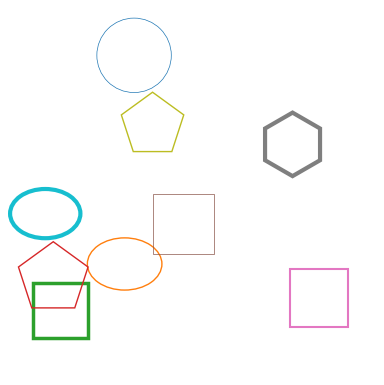[{"shape": "circle", "thickness": 0.5, "radius": 0.48, "center": [0.348, 0.856]}, {"shape": "oval", "thickness": 1, "radius": 0.48, "center": [0.324, 0.314]}, {"shape": "square", "thickness": 2.5, "radius": 0.36, "center": [0.156, 0.194]}, {"shape": "pentagon", "thickness": 1, "radius": 0.48, "center": [0.138, 0.277]}, {"shape": "square", "thickness": 0.5, "radius": 0.39, "center": [0.476, 0.418]}, {"shape": "square", "thickness": 1.5, "radius": 0.38, "center": [0.829, 0.226]}, {"shape": "hexagon", "thickness": 3, "radius": 0.41, "center": [0.76, 0.625]}, {"shape": "pentagon", "thickness": 1, "radius": 0.43, "center": [0.396, 0.675]}, {"shape": "oval", "thickness": 3, "radius": 0.46, "center": [0.118, 0.445]}]